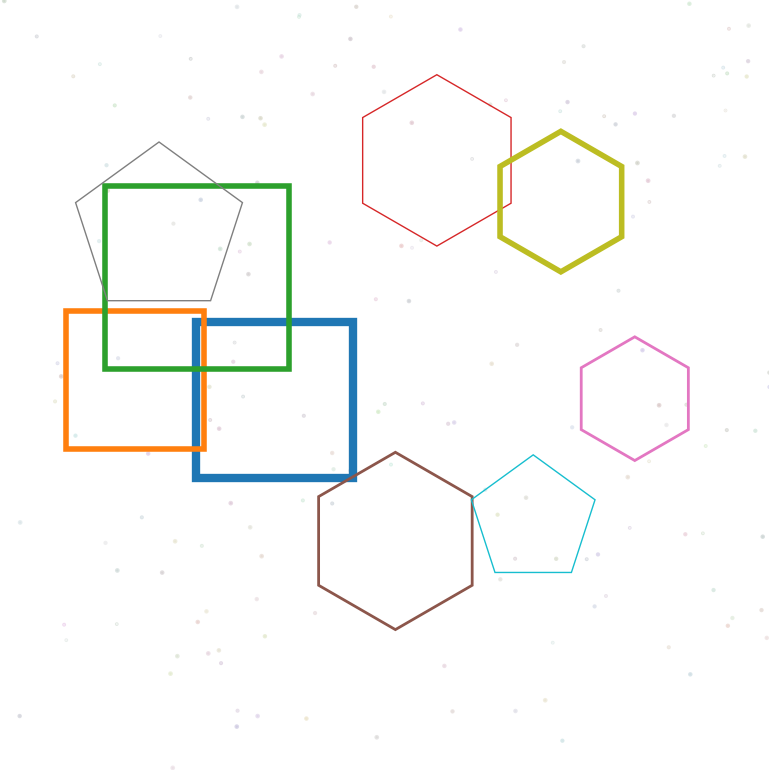[{"shape": "square", "thickness": 3, "radius": 0.51, "center": [0.356, 0.481]}, {"shape": "square", "thickness": 2, "radius": 0.45, "center": [0.175, 0.506]}, {"shape": "square", "thickness": 2, "radius": 0.6, "center": [0.256, 0.64]}, {"shape": "hexagon", "thickness": 0.5, "radius": 0.56, "center": [0.567, 0.792]}, {"shape": "hexagon", "thickness": 1, "radius": 0.58, "center": [0.513, 0.297]}, {"shape": "hexagon", "thickness": 1, "radius": 0.4, "center": [0.824, 0.482]}, {"shape": "pentagon", "thickness": 0.5, "radius": 0.57, "center": [0.207, 0.702]}, {"shape": "hexagon", "thickness": 2, "radius": 0.46, "center": [0.728, 0.738]}, {"shape": "pentagon", "thickness": 0.5, "radius": 0.42, "center": [0.692, 0.325]}]